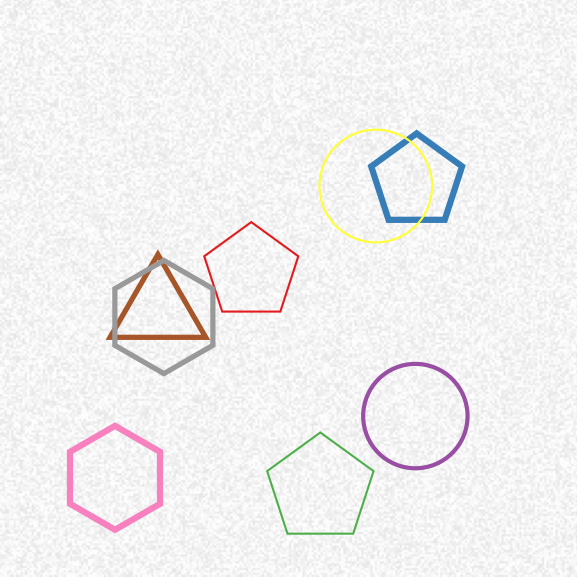[{"shape": "pentagon", "thickness": 1, "radius": 0.43, "center": [0.435, 0.529]}, {"shape": "pentagon", "thickness": 3, "radius": 0.41, "center": [0.721, 0.685]}, {"shape": "pentagon", "thickness": 1, "radius": 0.48, "center": [0.555, 0.153]}, {"shape": "circle", "thickness": 2, "radius": 0.45, "center": [0.719, 0.279]}, {"shape": "circle", "thickness": 1, "radius": 0.49, "center": [0.651, 0.677]}, {"shape": "triangle", "thickness": 2.5, "radius": 0.48, "center": [0.273, 0.463]}, {"shape": "hexagon", "thickness": 3, "radius": 0.45, "center": [0.199, 0.172]}, {"shape": "hexagon", "thickness": 2.5, "radius": 0.49, "center": [0.284, 0.45]}]